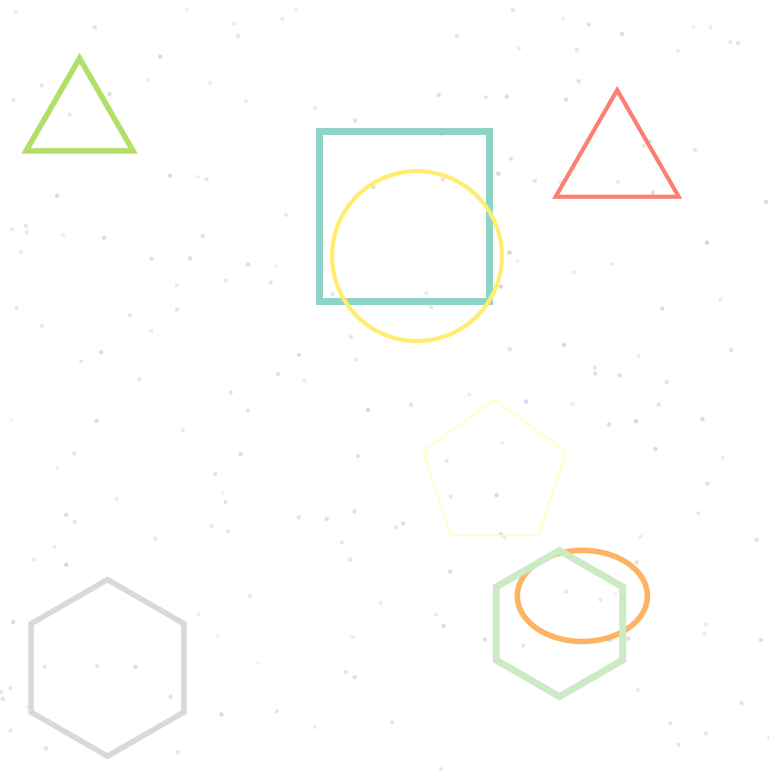[{"shape": "square", "thickness": 2.5, "radius": 0.55, "center": [0.525, 0.72]}, {"shape": "pentagon", "thickness": 0.5, "radius": 0.49, "center": [0.642, 0.384]}, {"shape": "triangle", "thickness": 1.5, "radius": 0.46, "center": [0.802, 0.791]}, {"shape": "oval", "thickness": 2, "radius": 0.42, "center": [0.756, 0.226]}, {"shape": "triangle", "thickness": 2, "radius": 0.4, "center": [0.103, 0.844]}, {"shape": "hexagon", "thickness": 2, "radius": 0.57, "center": [0.14, 0.133]}, {"shape": "hexagon", "thickness": 2.5, "radius": 0.47, "center": [0.727, 0.19]}, {"shape": "circle", "thickness": 1.5, "radius": 0.55, "center": [0.542, 0.667]}]